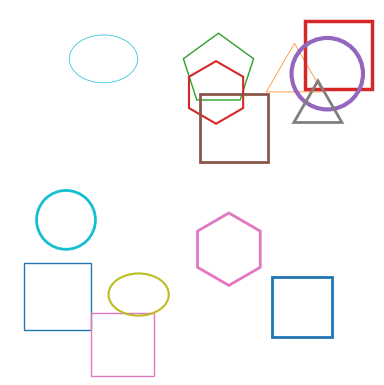[{"shape": "square", "thickness": 2, "radius": 0.38, "center": [0.784, 0.202]}, {"shape": "square", "thickness": 1, "radius": 0.44, "center": [0.149, 0.23]}, {"shape": "triangle", "thickness": 0.5, "radius": 0.42, "center": [0.765, 0.803]}, {"shape": "pentagon", "thickness": 1, "radius": 0.48, "center": [0.567, 0.818]}, {"shape": "square", "thickness": 2.5, "radius": 0.44, "center": [0.88, 0.858]}, {"shape": "hexagon", "thickness": 1.5, "radius": 0.41, "center": [0.561, 0.76]}, {"shape": "circle", "thickness": 3, "radius": 0.46, "center": [0.85, 0.809]}, {"shape": "square", "thickness": 2, "radius": 0.44, "center": [0.609, 0.668]}, {"shape": "square", "thickness": 1, "radius": 0.41, "center": [0.319, 0.105]}, {"shape": "hexagon", "thickness": 2, "radius": 0.47, "center": [0.594, 0.353]}, {"shape": "triangle", "thickness": 2, "radius": 0.36, "center": [0.826, 0.718]}, {"shape": "oval", "thickness": 1.5, "radius": 0.39, "center": [0.36, 0.235]}, {"shape": "oval", "thickness": 0.5, "radius": 0.44, "center": [0.269, 0.847]}, {"shape": "circle", "thickness": 2, "radius": 0.38, "center": [0.171, 0.429]}]